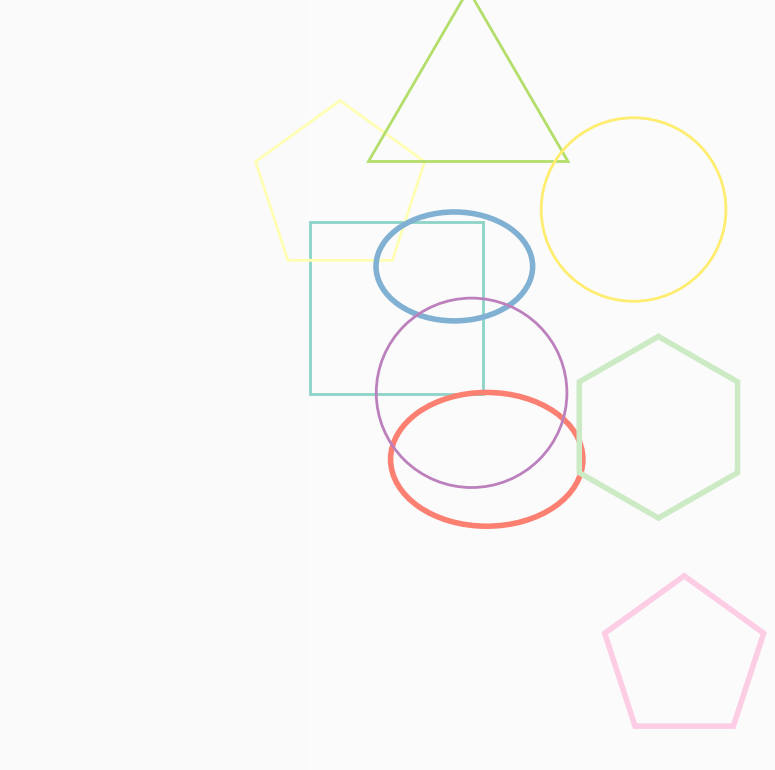[{"shape": "square", "thickness": 1, "radius": 0.56, "center": [0.512, 0.6]}, {"shape": "pentagon", "thickness": 1, "radius": 0.57, "center": [0.439, 0.755]}, {"shape": "oval", "thickness": 2, "radius": 0.62, "center": [0.628, 0.403]}, {"shape": "oval", "thickness": 2, "radius": 0.51, "center": [0.586, 0.654]}, {"shape": "triangle", "thickness": 1, "radius": 0.74, "center": [0.604, 0.865]}, {"shape": "pentagon", "thickness": 2, "radius": 0.54, "center": [0.883, 0.144]}, {"shape": "circle", "thickness": 1, "radius": 0.61, "center": [0.608, 0.49]}, {"shape": "hexagon", "thickness": 2, "radius": 0.59, "center": [0.85, 0.445]}, {"shape": "circle", "thickness": 1, "radius": 0.6, "center": [0.817, 0.728]}]